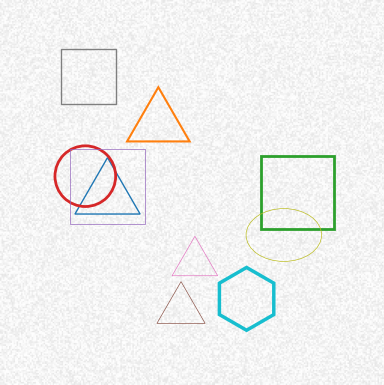[{"shape": "triangle", "thickness": 1, "radius": 0.49, "center": [0.279, 0.493]}, {"shape": "triangle", "thickness": 1.5, "radius": 0.47, "center": [0.411, 0.68]}, {"shape": "square", "thickness": 2, "radius": 0.48, "center": [0.773, 0.5]}, {"shape": "circle", "thickness": 2, "radius": 0.39, "center": [0.222, 0.542]}, {"shape": "square", "thickness": 0.5, "radius": 0.49, "center": [0.28, 0.515]}, {"shape": "triangle", "thickness": 0.5, "radius": 0.36, "center": [0.47, 0.196]}, {"shape": "triangle", "thickness": 0.5, "radius": 0.34, "center": [0.506, 0.318]}, {"shape": "square", "thickness": 1, "radius": 0.36, "center": [0.23, 0.801]}, {"shape": "oval", "thickness": 0.5, "radius": 0.49, "center": [0.737, 0.39]}, {"shape": "hexagon", "thickness": 2.5, "radius": 0.41, "center": [0.641, 0.224]}]